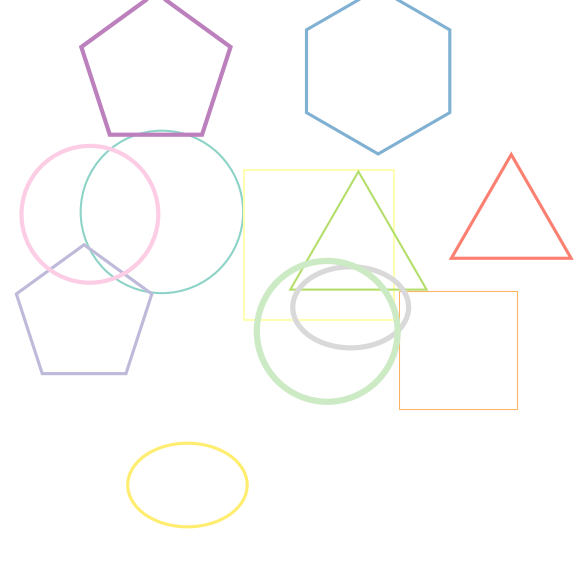[{"shape": "circle", "thickness": 1, "radius": 0.7, "center": [0.28, 0.632]}, {"shape": "square", "thickness": 1, "radius": 0.65, "center": [0.552, 0.575]}, {"shape": "pentagon", "thickness": 1.5, "radius": 0.62, "center": [0.146, 0.452]}, {"shape": "triangle", "thickness": 1.5, "radius": 0.6, "center": [0.885, 0.612]}, {"shape": "hexagon", "thickness": 1.5, "radius": 0.72, "center": [0.655, 0.876]}, {"shape": "square", "thickness": 0.5, "radius": 0.51, "center": [0.792, 0.393]}, {"shape": "triangle", "thickness": 1, "radius": 0.68, "center": [0.621, 0.566]}, {"shape": "circle", "thickness": 2, "radius": 0.59, "center": [0.156, 0.628]}, {"shape": "oval", "thickness": 2.5, "radius": 0.5, "center": [0.607, 0.467]}, {"shape": "pentagon", "thickness": 2, "radius": 0.68, "center": [0.27, 0.876]}, {"shape": "circle", "thickness": 3, "radius": 0.61, "center": [0.567, 0.425]}, {"shape": "oval", "thickness": 1.5, "radius": 0.52, "center": [0.325, 0.159]}]